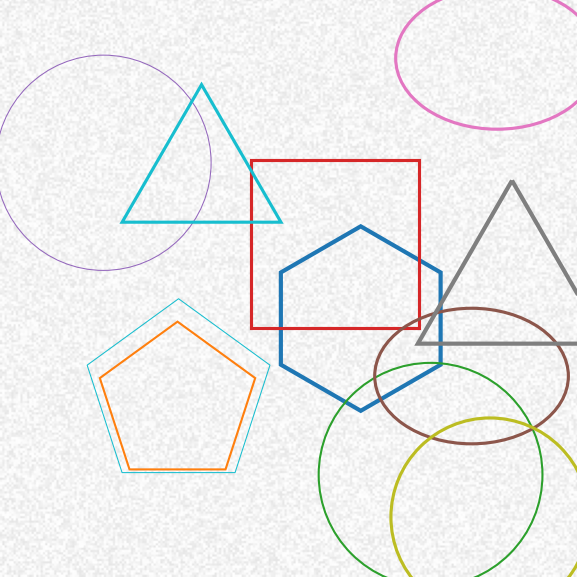[{"shape": "hexagon", "thickness": 2, "radius": 0.8, "center": [0.625, 0.447]}, {"shape": "pentagon", "thickness": 1, "radius": 0.71, "center": [0.307, 0.301]}, {"shape": "circle", "thickness": 1, "radius": 0.97, "center": [0.746, 0.177]}, {"shape": "square", "thickness": 1.5, "radius": 0.73, "center": [0.58, 0.576]}, {"shape": "circle", "thickness": 0.5, "radius": 0.93, "center": [0.179, 0.717]}, {"shape": "oval", "thickness": 1.5, "radius": 0.84, "center": [0.817, 0.348]}, {"shape": "oval", "thickness": 1.5, "radius": 0.88, "center": [0.861, 0.898]}, {"shape": "triangle", "thickness": 2, "radius": 0.94, "center": [0.887, 0.498]}, {"shape": "circle", "thickness": 1.5, "radius": 0.86, "center": [0.849, 0.104]}, {"shape": "pentagon", "thickness": 0.5, "radius": 0.83, "center": [0.309, 0.315]}, {"shape": "triangle", "thickness": 1.5, "radius": 0.79, "center": [0.349, 0.694]}]